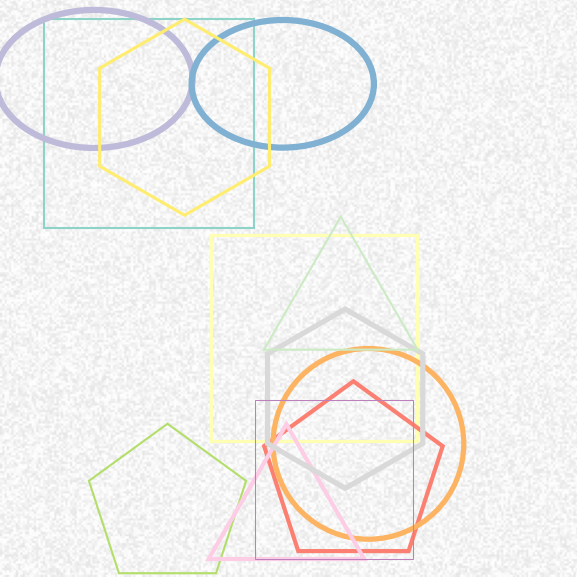[{"shape": "square", "thickness": 1, "radius": 0.91, "center": [0.258, 0.785]}, {"shape": "square", "thickness": 1.5, "radius": 0.89, "center": [0.543, 0.414]}, {"shape": "oval", "thickness": 3, "radius": 0.85, "center": [0.163, 0.862]}, {"shape": "pentagon", "thickness": 2, "radius": 0.81, "center": [0.612, 0.176]}, {"shape": "oval", "thickness": 3, "radius": 0.79, "center": [0.49, 0.854]}, {"shape": "circle", "thickness": 2.5, "radius": 0.83, "center": [0.638, 0.231]}, {"shape": "pentagon", "thickness": 1, "radius": 0.72, "center": [0.29, 0.122]}, {"shape": "triangle", "thickness": 2, "radius": 0.78, "center": [0.496, 0.109]}, {"shape": "hexagon", "thickness": 2.5, "radius": 0.78, "center": [0.598, 0.309]}, {"shape": "square", "thickness": 0.5, "radius": 0.69, "center": [0.578, 0.17]}, {"shape": "triangle", "thickness": 1, "radius": 0.77, "center": [0.59, 0.47]}, {"shape": "hexagon", "thickness": 1.5, "radius": 0.85, "center": [0.32, 0.796]}]